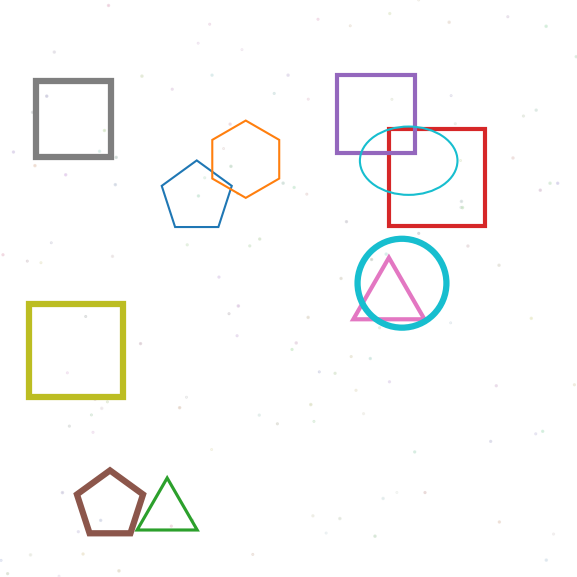[{"shape": "pentagon", "thickness": 1, "radius": 0.32, "center": [0.341, 0.658]}, {"shape": "hexagon", "thickness": 1, "radius": 0.33, "center": [0.426, 0.723]}, {"shape": "triangle", "thickness": 1.5, "radius": 0.3, "center": [0.289, 0.111]}, {"shape": "square", "thickness": 2, "radius": 0.42, "center": [0.756, 0.692]}, {"shape": "square", "thickness": 2, "radius": 0.33, "center": [0.651, 0.802]}, {"shape": "pentagon", "thickness": 3, "radius": 0.3, "center": [0.19, 0.124]}, {"shape": "triangle", "thickness": 2, "radius": 0.36, "center": [0.673, 0.482]}, {"shape": "square", "thickness": 3, "radius": 0.33, "center": [0.128, 0.793]}, {"shape": "square", "thickness": 3, "radius": 0.41, "center": [0.131, 0.392]}, {"shape": "oval", "thickness": 1, "radius": 0.42, "center": [0.708, 0.721]}, {"shape": "circle", "thickness": 3, "radius": 0.38, "center": [0.696, 0.509]}]